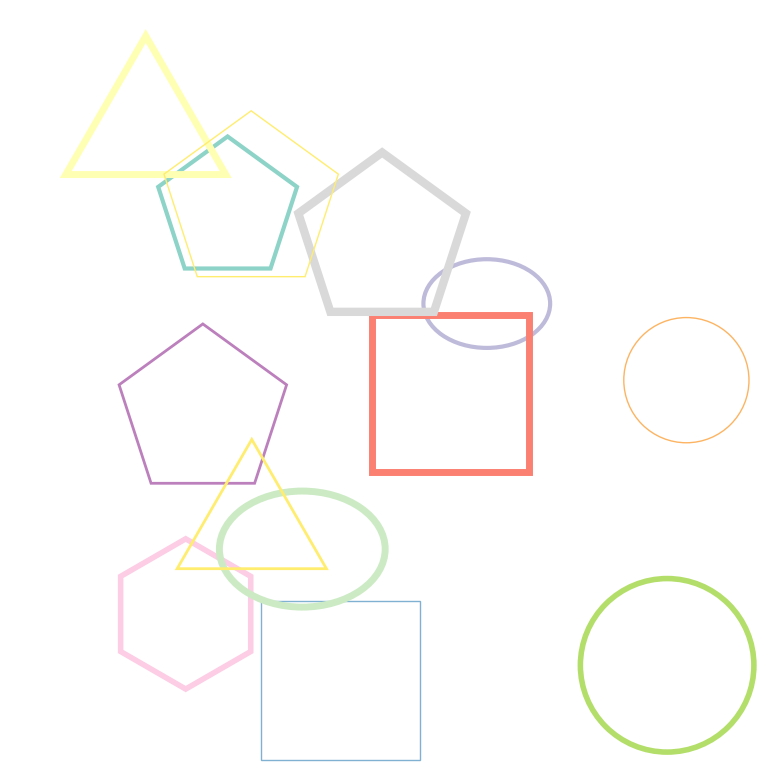[{"shape": "pentagon", "thickness": 1.5, "radius": 0.47, "center": [0.296, 0.728]}, {"shape": "triangle", "thickness": 2.5, "radius": 0.6, "center": [0.189, 0.833]}, {"shape": "oval", "thickness": 1.5, "radius": 0.41, "center": [0.632, 0.606]}, {"shape": "square", "thickness": 2.5, "radius": 0.51, "center": [0.585, 0.489]}, {"shape": "square", "thickness": 0.5, "radius": 0.51, "center": [0.442, 0.117]}, {"shape": "circle", "thickness": 0.5, "radius": 0.41, "center": [0.891, 0.506]}, {"shape": "circle", "thickness": 2, "radius": 0.56, "center": [0.866, 0.136]}, {"shape": "hexagon", "thickness": 2, "radius": 0.49, "center": [0.241, 0.203]}, {"shape": "pentagon", "thickness": 3, "radius": 0.57, "center": [0.496, 0.688]}, {"shape": "pentagon", "thickness": 1, "radius": 0.57, "center": [0.263, 0.465]}, {"shape": "oval", "thickness": 2.5, "radius": 0.54, "center": [0.393, 0.287]}, {"shape": "triangle", "thickness": 1, "radius": 0.56, "center": [0.327, 0.317]}, {"shape": "pentagon", "thickness": 0.5, "radius": 0.6, "center": [0.326, 0.737]}]